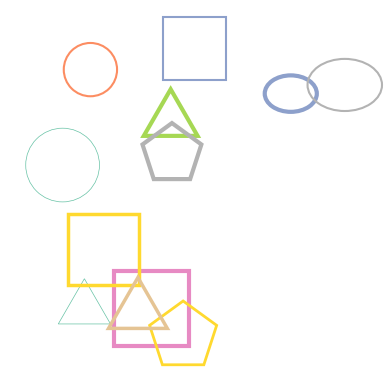[{"shape": "triangle", "thickness": 0.5, "radius": 0.39, "center": [0.219, 0.198]}, {"shape": "circle", "thickness": 0.5, "radius": 0.48, "center": [0.163, 0.571]}, {"shape": "circle", "thickness": 1.5, "radius": 0.35, "center": [0.235, 0.819]}, {"shape": "oval", "thickness": 3, "radius": 0.34, "center": [0.755, 0.757]}, {"shape": "square", "thickness": 1.5, "radius": 0.41, "center": [0.505, 0.874]}, {"shape": "square", "thickness": 3, "radius": 0.49, "center": [0.393, 0.198]}, {"shape": "triangle", "thickness": 3, "radius": 0.4, "center": [0.443, 0.687]}, {"shape": "pentagon", "thickness": 2, "radius": 0.46, "center": [0.476, 0.127]}, {"shape": "square", "thickness": 2.5, "radius": 0.46, "center": [0.268, 0.352]}, {"shape": "triangle", "thickness": 2.5, "radius": 0.44, "center": [0.358, 0.191]}, {"shape": "pentagon", "thickness": 3, "radius": 0.4, "center": [0.447, 0.6]}, {"shape": "oval", "thickness": 1.5, "radius": 0.48, "center": [0.896, 0.779]}]